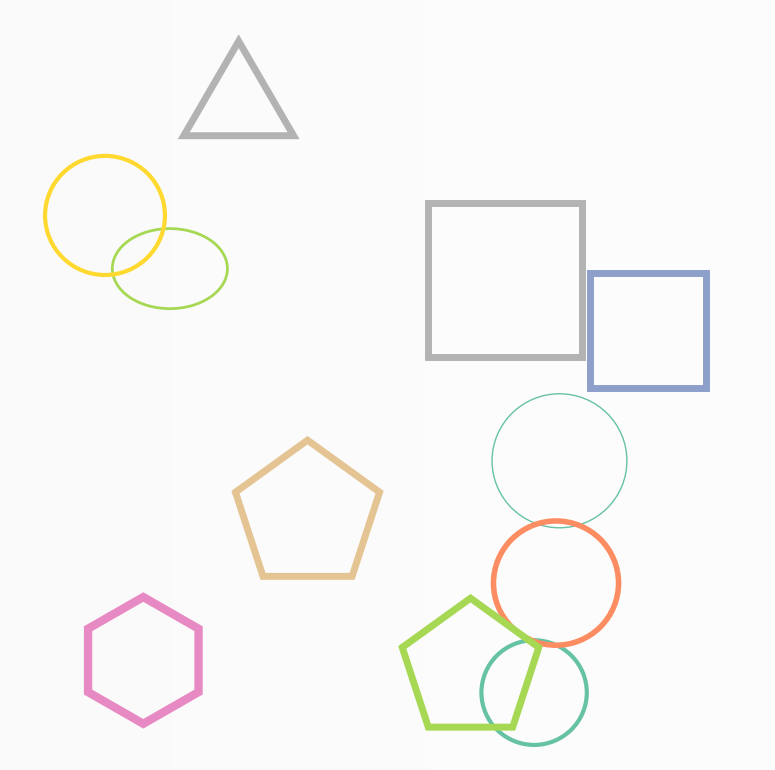[{"shape": "circle", "thickness": 1.5, "radius": 0.34, "center": [0.689, 0.101]}, {"shape": "circle", "thickness": 0.5, "radius": 0.44, "center": [0.722, 0.402]}, {"shape": "circle", "thickness": 2, "radius": 0.4, "center": [0.717, 0.243]}, {"shape": "square", "thickness": 2.5, "radius": 0.37, "center": [0.836, 0.571]}, {"shape": "hexagon", "thickness": 3, "radius": 0.41, "center": [0.185, 0.142]}, {"shape": "pentagon", "thickness": 2.5, "radius": 0.46, "center": [0.607, 0.131]}, {"shape": "oval", "thickness": 1, "radius": 0.37, "center": [0.219, 0.651]}, {"shape": "circle", "thickness": 1.5, "radius": 0.39, "center": [0.135, 0.72]}, {"shape": "pentagon", "thickness": 2.5, "radius": 0.49, "center": [0.397, 0.331]}, {"shape": "square", "thickness": 2.5, "radius": 0.5, "center": [0.652, 0.637]}, {"shape": "triangle", "thickness": 2.5, "radius": 0.41, "center": [0.308, 0.865]}]